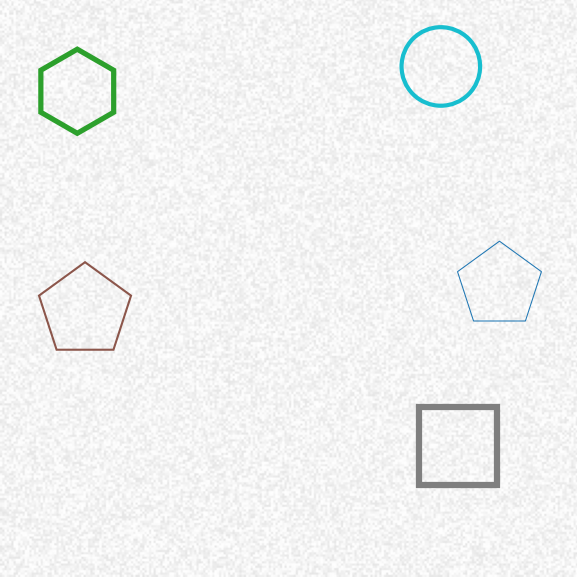[{"shape": "pentagon", "thickness": 0.5, "radius": 0.38, "center": [0.865, 0.505]}, {"shape": "hexagon", "thickness": 2.5, "radius": 0.36, "center": [0.134, 0.841]}, {"shape": "pentagon", "thickness": 1, "radius": 0.42, "center": [0.147, 0.461]}, {"shape": "square", "thickness": 3, "radius": 0.34, "center": [0.794, 0.227]}, {"shape": "circle", "thickness": 2, "radius": 0.34, "center": [0.763, 0.884]}]